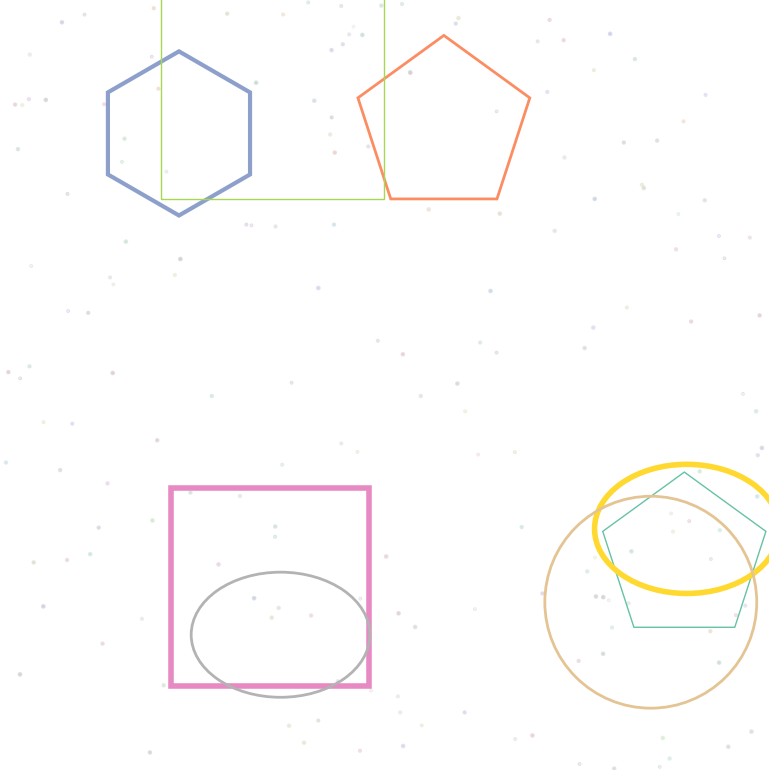[{"shape": "pentagon", "thickness": 0.5, "radius": 0.56, "center": [0.889, 0.275]}, {"shape": "pentagon", "thickness": 1, "radius": 0.59, "center": [0.576, 0.837]}, {"shape": "hexagon", "thickness": 1.5, "radius": 0.53, "center": [0.232, 0.827]}, {"shape": "square", "thickness": 2, "radius": 0.64, "center": [0.351, 0.238]}, {"shape": "square", "thickness": 0.5, "radius": 0.72, "center": [0.354, 0.886]}, {"shape": "oval", "thickness": 2, "radius": 0.6, "center": [0.892, 0.313]}, {"shape": "circle", "thickness": 1, "radius": 0.69, "center": [0.845, 0.218]}, {"shape": "oval", "thickness": 1, "radius": 0.58, "center": [0.364, 0.176]}]